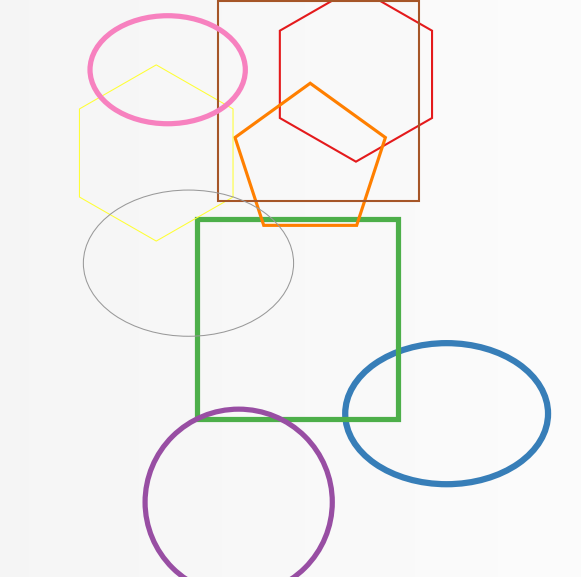[{"shape": "hexagon", "thickness": 1, "radius": 0.76, "center": [0.612, 0.87]}, {"shape": "oval", "thickness": 3, "radius": 0.87, "center": [0.768, 0.283]}, {"shape": "square", "thickness": 2.5, "radius": 0.87, "center": [0.512, 0.446]}, {"shape": "circle", "thickness": 2.5, "radius": 0.81, "center": [0.411, 0.13]}, {"shape": "pentagon", "thickness": 1.5, "radius": 0.68, "center": [0.534, 0.719]}, {"shape": "hexagon", "thickness": 0.5, "radius": 0.76, "center": [0.269, 0.734]}, {"shape": "square", "thickness": 1, "radius": 0.86, "center": [0.548, 0.824]}, {"shape": "oval", "thickness": 2.5, "radius": 0.67, "center": [0.288, 0.878]}, {"shape": "oval", "thickness": 0.5, "radius": 0.9, "center": [0.324, 0.543]}]